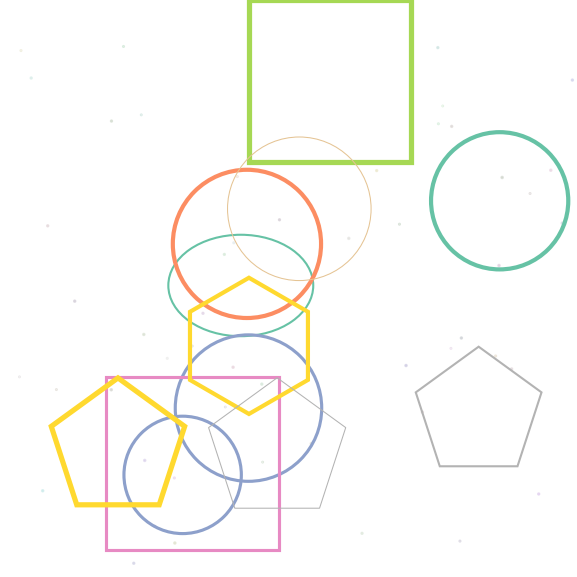[{"shape": "circle", "thickness": 2, "radius": 0.59, "center": [0.865, 0.651]}, {"shape": "oval", "thickness": 1, "radius": 0.63, "center": [0.417, 0.505]}, {"shape": "circle", "thickness": 2, "radius": 0.64, "center": [0.428, 0.577]}, {"shape": "circle", "thickness": 1.5, "radius": 0.63, "center": [0.43, 0.292]}, {"shape": "circle", "thickness": 1.5, "radius": 0.51, "center": [0.316, 0.177]}, {"shape": "square", "thickness": 1.5, "radius": 0.75, "center": [0.333, 0.197]}, {"shape": "square", "thickness": 2.5, "radius": 0.7, "center": [0.572, 0.859]}, {"shape": "pentagon", "thickness": 2.5, "radius": 0.61, "center": [0.204, 0.223]}, {"shape": "hexagon", "thickness": 2, "radius": 0.59, "center": [0.431, 0.4]}, {"shape": "circle", "thickness": 0.5, "radius": 0.62, "center": [0.518, 0.638]}, {"shape": "pentagon", "thickness": 1, "radius": 0.57, "center": [0.829, 0.284]}, {"shape": "pentagon", "thickness": 0.5, "radius": 0.62, "center": [0.48, 0.22]}]